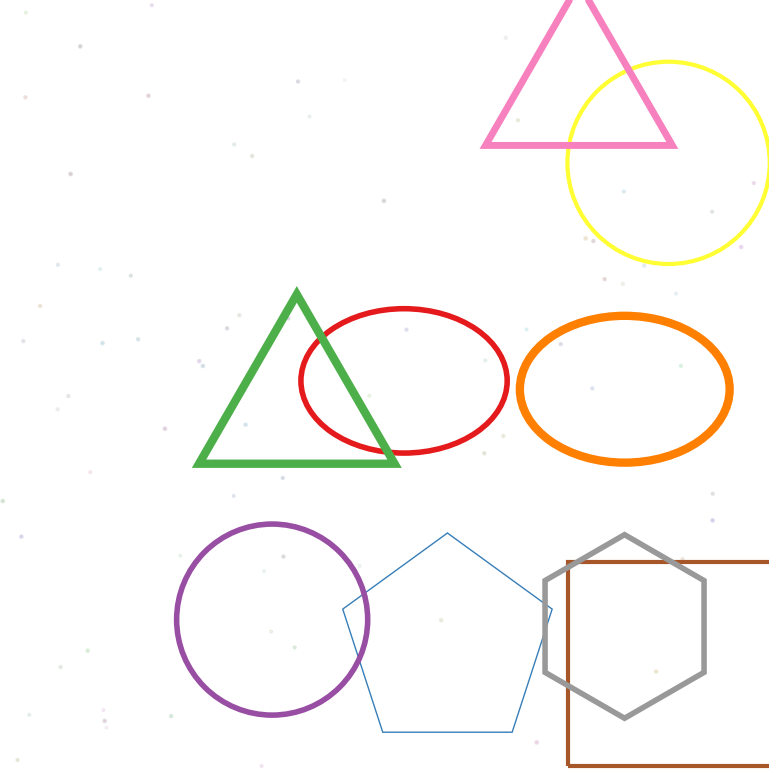[{"shape": "oval", "thickness": 2, "radius": 0.67, "center": [0.525, 0.505]}, {"shape": "pentagon", "thickness": 0.5, "radius": 0.71, "center": [0.581, 0.165]}, {"shape": "triangle", "thickness": 3, "radius": 0.73, "center": [0.385, 0.471]}, {"shape": "circle", "thickness": 2, "radius": 0.62, "center": [0.353, 0.195]}, {"shape": "oval", "thickness": 3, "radius": 0.68, "center": [0.811, 0.495]}, {"shape": "circle", "thickness": 1.5, "radius": 0.66, "center": [0.868, 0.788]}, {"shape": "square", "thickness": 1.5, "radius": 0.66, "center": [0.87, 0.138]}, {"shape": "triangle", "thickness": 2.5, "radius": 0.7, "center": [0.752, 0.881]}, {"shape": "hexagon", "thickness": 2, "radius": 0.6, "center": [0.811, 0.186]}]